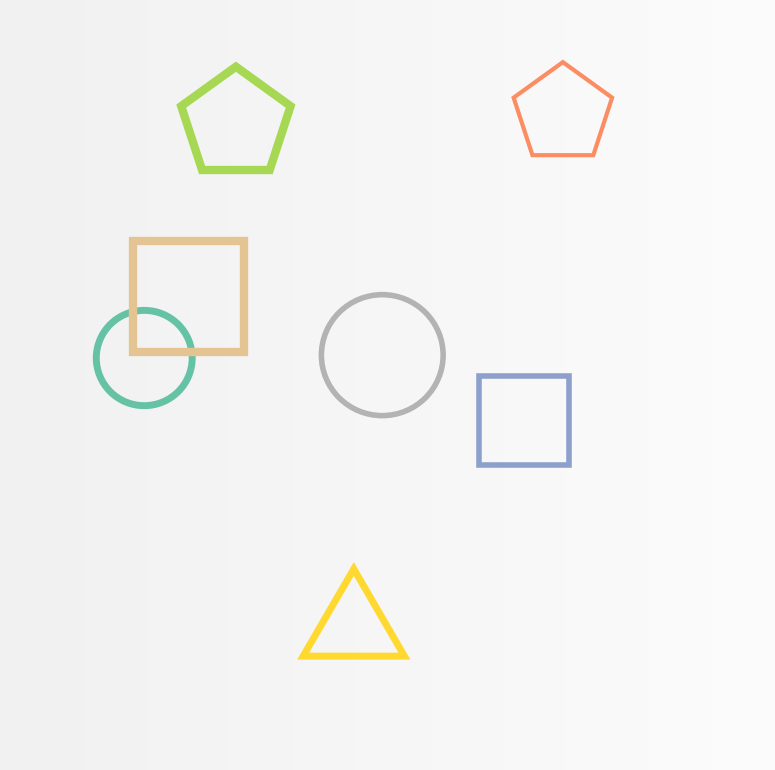[{"shape": "circle", "thickness": 2.5, "radius": 0.31, "center": [0.186, 0.535]}, {"shape": "pentagon", "thickness": 1.5, "radius": 0.33, "center": [0.726, 0.853]}, {"shape": "square", "thickness": 2, "radius": 0.29, "center": [0.676, 0.454]}, {"shape": "pentagon", "thickness": 3, "radius": 0.37, "center": [0.304, 0.839]}, {"shape": "triangle", "thickness": 2.5, "radius": 0.38, "center": [0.456, 0.186]}, {"shape": "square", "thickness": 3, "radius": 0.36, "center": [0.243, 0.615]}, {"shape": "circle", "thickness": 2, "radius": 0.39, "center": [0.493, 0.539]}]